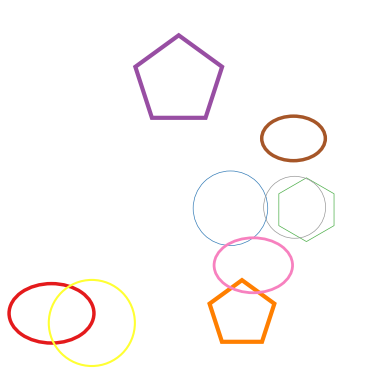[{"shape": "oval", "thickness": 2.5, "radius": 0.55, "center": [0.134, 0.186]}, {"shape": "circle", "thickness": 0.5, "radius": 0.48, "center": [0.599, 0.459]}, {"shape": "hexagon", "thickness": 0.5, "radius": 0.41, "center": [0.796, 0.455]}, {"shape": "pentagon", "thickness": 3, "radius": 0.59, "center": [0.464, 0.79]}, {"shape": "pentagon", "thickness": 3, "radius": 0.44, "center": [0.628, 0.184]}, {"shape": "circle", "thickness": 1.5, "radius": 0.56, "center": [0.239, 0.161]}, {"shape": "oval", "thickness": 2.5, "radius": 0.41, "center": [0.762, 0.64]}, {"shape": "oval", "thickness": 2, "radius": 0.51, "center": [0.658, 0.311]}, {"shape": "circle", "thickness": 0.5, "radius": 0.4, "center": [0.765, 0.462]}]